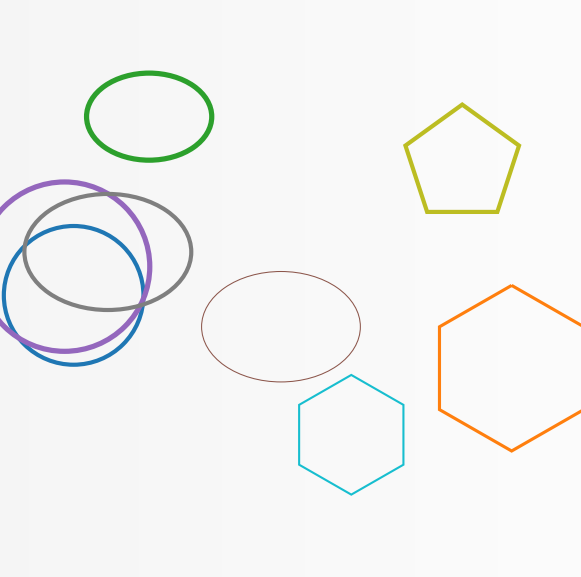[{"shape": "circle", "thickness": 2, "radius": 0.6, "center": [0.127, 0.488]}, {"shape": "hexagon", "thickness": 1.5, "radius": 0.72, "center": [0.88, 0.362]}, {"shape": "oval", "thickness": 2.5, "radius": 0.54, "center": [0.257, 0.797]}, {"shape": "circle", "thickness": 2.5, "radius": 0.73, "center": [0.111, 0.537]}, {"shape": "oval", "thickness": 0.5, "radius": 0.68, "center": [0.483, 0.433]}, {"shape": "oval", "thickness": 2, "radius": 0.72, "center": [0.186, 0.563]}, {"shape": "pentagon", "thickness": 2, "radius": 0.51, "center": [0.795, 0.715]}, {"shape": "hexagon", "thickness": 1, "radius": 0.52, "center": [0.604, 0.246]}]